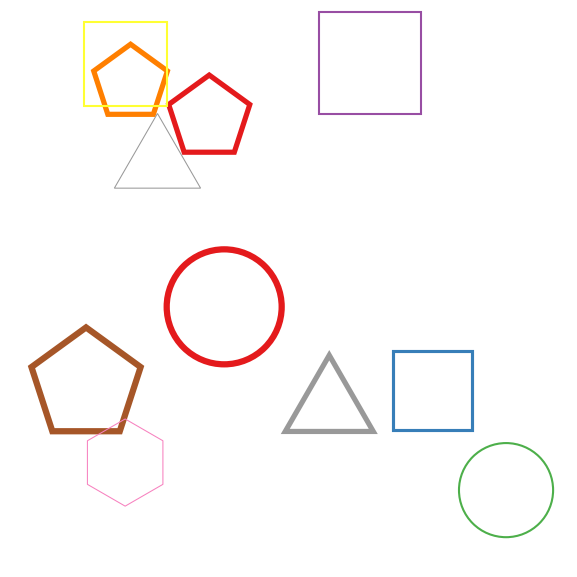[{"shape": "pentagon", "thickness": 2.5, "radius": 0.37, "center": [0.362, 0.795]}, {"shape": "circle", "thickness": 3, "radius": 0.5, "center": [0.388, 0.468]}, {"shape": "square", "thickness": 1.5, "radius": 0.34, "center": [0.749, 0.324]}, {"shape": "circle", "thickness": 1, "radius": 0.41, "center": [0.876, 0.15]}, {"shape": "square", "thickness": 1, "radius": 0.44, "center": [0.64, 0.891]}, {"shape": "pentagon", "thickness": 2.5, "radius": 0.34, "center": [0.226, 0.855]}, {"shape": "square", "thickness": 1, "radius": 0.36, "center": [0.217, 0.889]}, {"shape": "pentagon", "thickness": 3, "radius": 0.5, "center": [0.149, 0.333]}, {"shape": "hexagon", "thickness": 0.5, "radius": 0.38, "center": [0.217, 0.198]}, {"shape": "triangle", "thickness": 2.5, "radius": 0.44, "center": [0.57, 0.296]}, {"shape": "triangle", "thickness": 0.5, "radius": 0.43, "center": [0.273, 0.716]}]